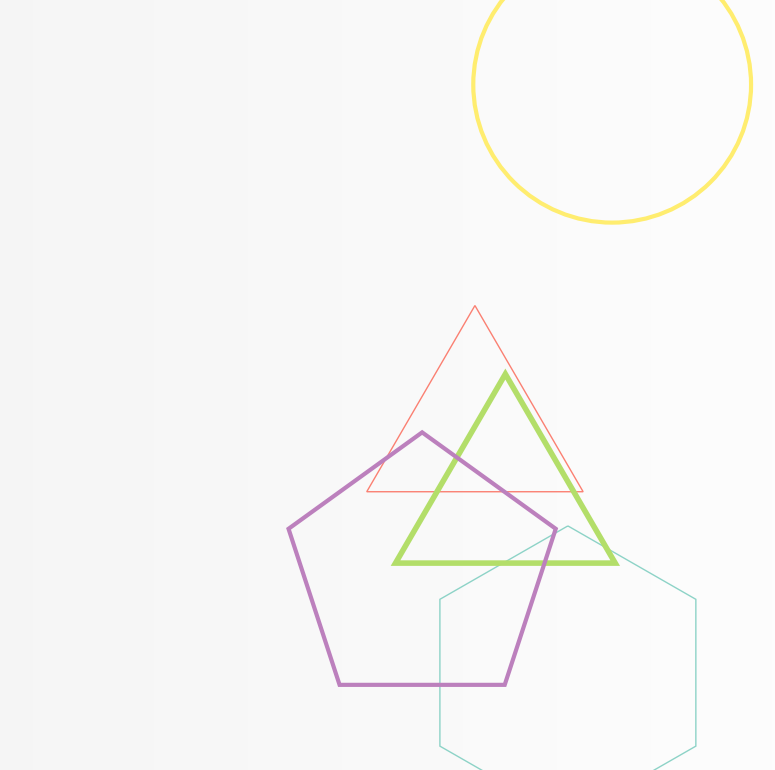[{"shape": "hexagon", "thickness": 0.5, "radius": 0.95, "center": [0.733, 0.126]}, {"shape": "triangle", "thickness": 0.5, "radius": 0.81, "center": [0.613, 0.442]}, {"shape": "triangle", "thickness": 2, "radius": 0.82, "center": [0.652, 0.351]}, {"shape": "pentagon", "thickness": 1.5, "radius": 0.91, "center": [0.545, 0.257]}, {"shape": "circle", "thickness": 1.5, "radius": 0.9, "center": [0.79, 0.89]}]